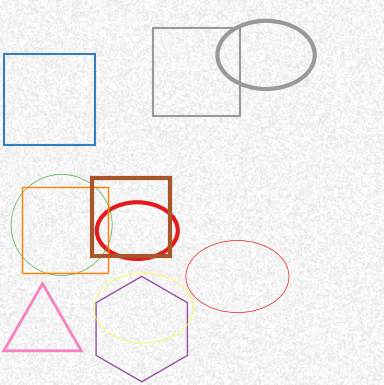[{"shape": "oval", "thickness": 0.5, "radius": 0.67, "center": [0.617, 0.282]}, {"shape": "oval", "thickness": 3, "radius": 0.53, "center": [0.357, 0.401]}, {"shape": "square", "thickness": 1.5, "radius": 0.59, "center": [0.128, 0.742]}, {"shape": "circle", "thickness": 0.5, "radius": 0.66, "center": [0.16, 0.416]}, {"shape": "hexagon", "thickness": 1, "radius": 0.68, "center": [0.368, 0.145]}, {"shape": "square", "thickness": 1, "radius": 0.56, "center": [0.169, 0.402]}, {"shape": "oval", "thickness": 0.5, "radius": 0.65, "center": [0.373, 0.2]}, {"shape": "square", "thickness": 3, "radius": 0.51, "center": [0.34, 0.436]}, {"shape": "triangle", "thickness": 2, "radius": 0.58, "center": [0.111, 0.147]}, {"shape": "oval", "thickness": 3, "radius": 0.63, "center": [0.691, 0.857]}, {"shape": "square", "thickness": 1.5, "radius": 0.57, "center": [0.51, 0.814]}]